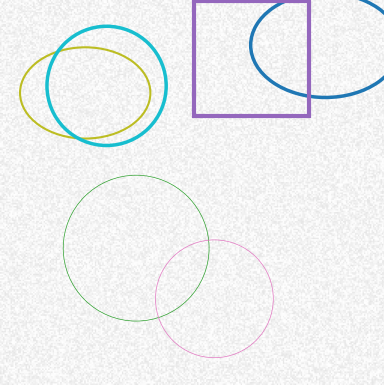[{"shape": "oval", "thickness": 2.5, "radius": 0.97, "center": [0.845, 0.883]}, {"shape": "circle", "thickness": 0.5, "radius": 0.95, "center": [0.354, 0.355]}, {"shape": "square", "thickness": 3, "radius": 0.74, "center": [0.653, 0.847]}, {"shape": "circle", "thickness": 0.5, "radius": 0.77, "center": [0.557, 0.224]}, {"shape": "oval", "thickness": 1.5, "radius": 0.85, "center": [0.221, 0.759]}, {"shape": "circle", "thickness": 2.5, "radius": 0.77, "center": [0.277, 0.777]}]